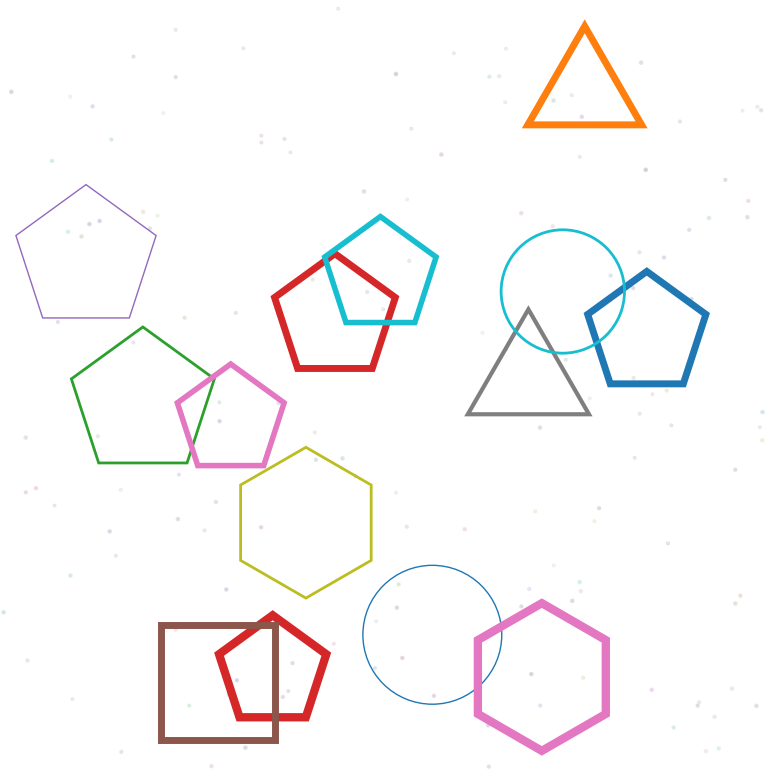[{"shape": "pentagon", "thickness": 2.5, "radius": 0.4, "center": [0.84, 0.567]}, {"shape": "circle", "thickness": 0.5, "radius": 0.45, "center": [0.561, 0.176]}, {"shape": "triangle", "thickness": 2.5, "radius": 0.43, "center": [0.759, 0.881]}, {"shape": "pentagon", "thickness": 1, "radius": 0.49, "center": [0.186, 0.478]}, {"shape": "pentagon", "thickness": 3, "radius": 0.37, "center": [0.354, 0.128]}, {"shape": "pentagon", "thickness": 2.5, "radius": 0.41, "center": [0.435, 0.588]}, {"shape": "pentagon", "thickness": 0.5, "radius": 0.48, "center": [0.112, 0.665]}, {"shape": "square", "thickness": 2.5, "radius": 0.37, "center": [0.283, 0.114]}, {"shape": "pentagon", "thickness": 2, "radius": 0.36, "center": [0.3, 0.454]}, {"shape": "hexagon", "thickness": 3, "radius": 0.48, "center": [0.704, 0.121]}, {"shape": "triangle", "thickness": 1.5, "radius": 0.45, "center": [0.686, 0.507]}, {"shape": "hexagon", "thickness": 1, "radius": 0.49, "center": [0.397, 0.321]}, {"shape": "circle", "thickness": 1, "radius": 0.4, "center": [0.731, 0.621]}, {"shape": "pentagon", "thickness": 2, "radius": 0.38, "center": [0.494, 0.643]}]